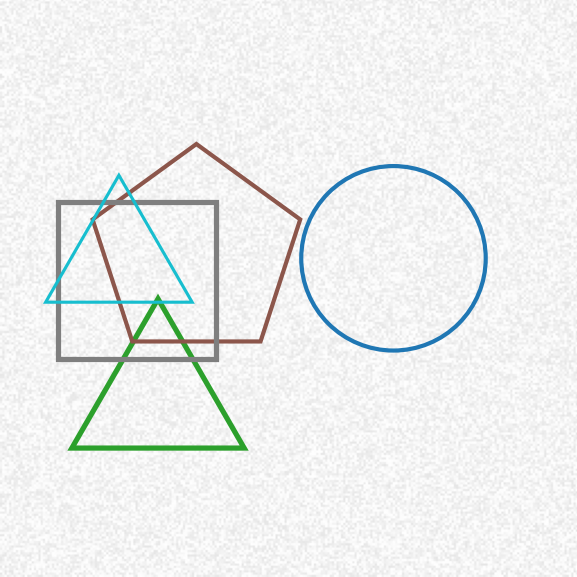[{"shape": "circle", "thickness": 2, "radius": 0.8, "center": [0.681, 0.552]}, {"shape": "triangle", "thickness": 2.5, "radius": 0.86, "center": [0.274, 0.309]}, {"shape": "pentagon", "thickness": 2, "radius": 0.94, "center": [0.34, 0.561]}, {"shape": "square", "thickness": 2.5, "radius": 0.68, "center": [0.237, 0.513]}, {"shape": "triangle", "thickness": 1.5, "radius": 0.73, "center": [0.206, 0.549]}]